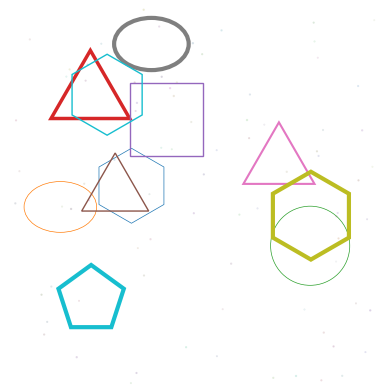[{"shape": "hexagon", "thickness": 0.5, "radius": 0.49, "center": [0.341, 0.518]}, {"shape": "oval", "thickness": 0.5, "radius": 0.47, "center": [0.157, 0.462]}, {"shape": "circle", "thickness": 0.5, "radius": 0.51, "center": [0.806, 0.362]}, {"shape": "triangle", "thickness": 2.5, "radius": 0.59, "center": [0.235, 0.751]}, {"shape": "square", "thickness": 1, "radius": 0.48, "center": [0.433, 0.69]}, {"shape": "triangle", "thickness": 1, "radius": 0.5, "center": [0.299, 0.502]}, {"shape": "triangle", "thickness": 1.5, "radius": 0.53, "center": [0.725, 0.576]}, {"shape": "oval", "thickness": 3, "radius": 0.48, "center": [0.393, 0.886]}, {"shape": "hexagon", "thickness": 3, "radius": 0.57, "center": [0.808, 0.44]}, {"shape": "pentagon", "thickness": 3, "radius": 0.45, "center": [0.237, 0.222]}, {"shape": "hexagon", "thickness": 1, "radius": 0.53, "center": [0.278, 0.754]}]